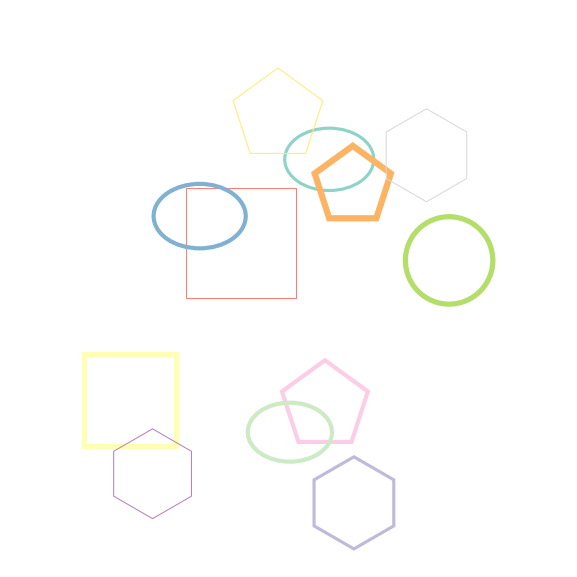[{"shape": "oval", "thickness": 1.5, "radius": 0.39, "center": [0.57, 0.723]}, {"shape": "square", "thickness": 2.5, "radius": 0.4, "center": [0.225, 0.306]}, {"shape": "hexagon", "thickness": 1.5, "radius": 0.4, "center": [0.613, 0.128]}, {"shape": "square", "thickness": 0.5, "radius": 0.48, "center": [0.417, 0.578]}, {"shape": "oval", "thickness": 2, "radius": 0.4, "center": [0.346, 0.625]}, {"shape": "pentagon", "thickness": 3, "radius": 0.35, "center": [0.611, 0.677]}, {"shape": "circle", "thickness": 2.5, "radius": 0.38, "center": [0.778, 0.548]}, {"shape": "pentagon", "thickness": 2, "radius": 0.39, "center": [0.563, 0.297]}, {"shape": "hexagon", "thickness": 0.5, "radius": 0.4, "center": [0.738, 0.73]}, {"shape": "hexagon", "thickness": 0.5, "radius": 0.39, "center": [0.264, 0.179]}, {"shape": "oval", "thickness": 2, "radius": 0.36, "center": [0.502, 0.251]}, {"shape": "pentagon", "thickness": 0.5, "radius": 0.41, "center": [0.481, 0.8]}]